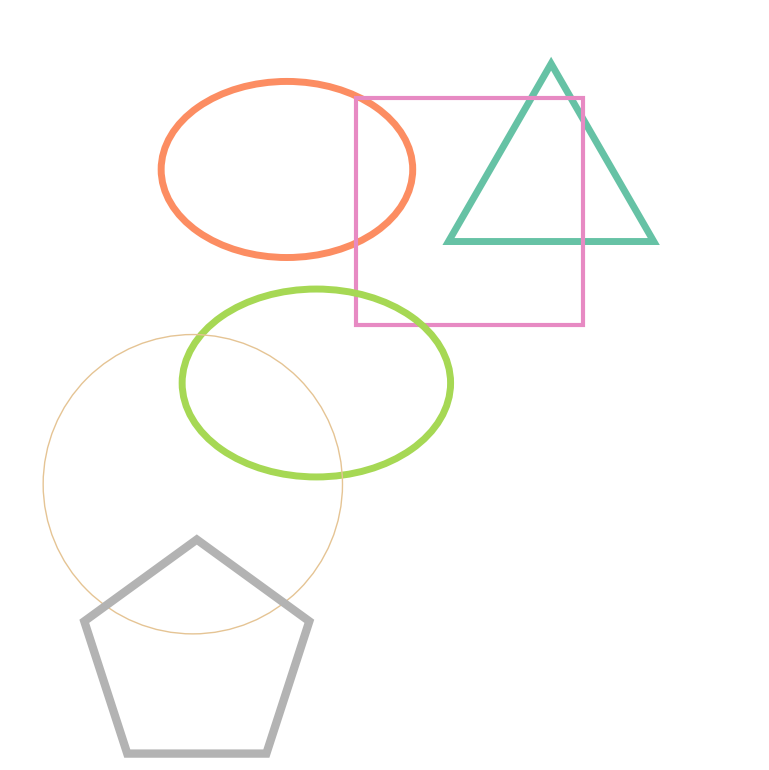[{"shape": "triangle", "thickness": 2.5, "radius": 0.77, "center": [0.716, 0.763]}, {"shape": "oval", "thickness": 2.5, "radius": 0.82, "center": [0.373, 0.78]}, {"shape": "square", "thickness": 1.5, "radius": 0.74, "center": [0.61, 0.725]}, {"shape": "oval", "thickness": 2.5, "radius": 0.87, "center": [0.411, 0.503]}, {"shape": "circle", "thickness": 0.5, "radius": 0.97, "center": [0.25, 0.371]}, {"shape": "pentagon", "thickness": 3, "radius": 0.77, "center": [0.256, 0.146]}]